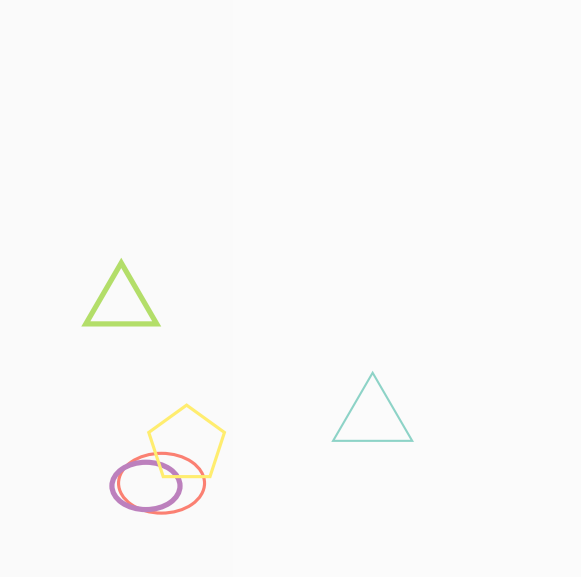[{"shape": "triangle", "thickness": 1, "radius": 0.39, "center": [0.641, 0.275]}, {"shape": "oval", "thickness": 1.5, "radius": 0.37, "center": [0.278, 0.162]}, {"shape": "triangle", "thickness": 2.5, "radius": 0.35, "center": [0.209, 0.473]}, {"shape": "oval", "thickness": 2.5, "radius": 0.29, "center": [0.251, 0.158]}, {"shape": "pentagon", "thickness": 1.5, "radius": 0.34, "center": [0.321, 0.229]}]